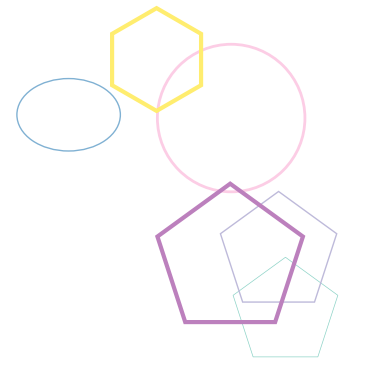[{"shape": "pentagon", "thickness": 0.5, "radius": 0.72, "center": [0.741, 0.189]}, {"shape": "pentagon", "thickness": 1, "radius": 0.79, "center": [0.724, 0.344]}, {"shape": "oval", "thickness": 1, "radius": 0.67, "center": [0.178, 0.702]}, {"shape": "circle", "thickness": 2, "radius": 0.96, "center": [0.6, 0.693]}, {"shape": "pentagon", "thickness": 3, "radius": 0.99, "center": [0.598, 0.324]}, {"shape": "hexagon", "thickness": 3, "radius": 0.67, "center": [0.407, 0.845]}]